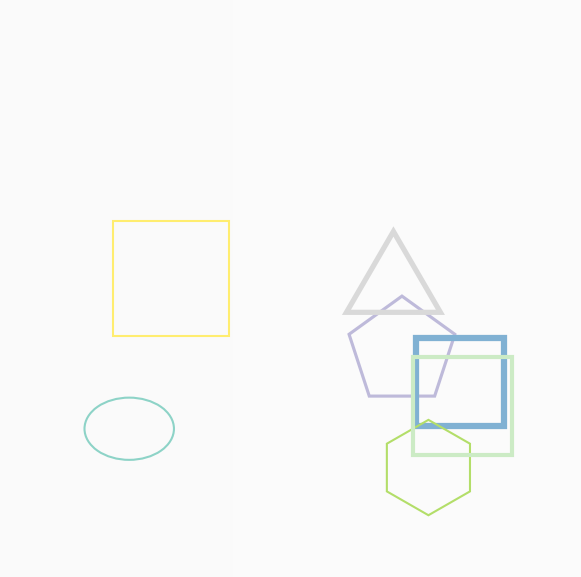[{"shape": "oval", "thickness": 1, "radius": 0.38, "center": [0.222, 0.257]}, {"shape": "pentagon", "thickness": 1.5, "radius": 0.48, "center": [0.692, 0.391]}, {"shape": "square", "thickness": 3, "radius": 0.38, "center": [0.791, 0.338]}, {"shape": "hexagon", "thickness": 1, "radius": 0.41, "center": [0.737, 0.19]}, {"shape": "triangle", "thickness": 2.5, "radius": 0.47, "center": [0.677, 0.505]}, {"shape": "square", "thickness": 2, "radius": 0.43, "center": [0.796, 0.296]}, {"shape": "square", "thickness": 1, "radius": 0.5, "center": [0.294, 0.517]}]